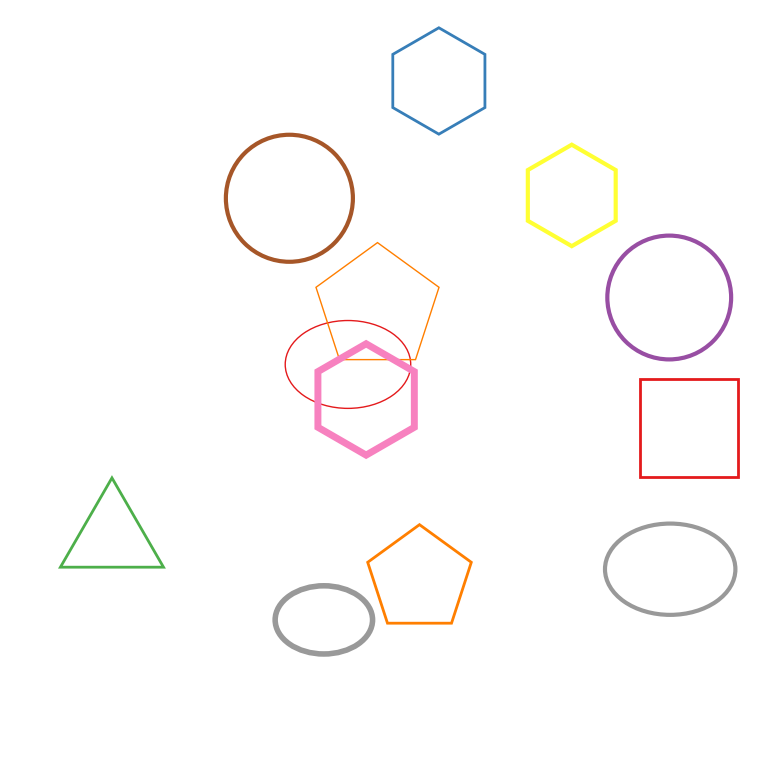[{"shape": "oval", "thickness": 0.5, "radius": 0.41, "center": [0.452, 0.527]}, {"shape": "square", "thickness": 1, "radius": 0.32, "center": [0.895, 0.444]}, {"shape": "hexagon", "thickness": 1, "radius": 0.35, "center": [0.57, 0.895]}, {"shape": "triangle", "thickness": 1, "radius": 0.39, "center": [0.145, 0.302]}, {"shape": "circle", "thickness": 1.5, "radius": 0.4, "center": [0.869, 0.614]}, {"shape": "pentagon", "thickness": 1, "radius": 0.35, "center": [0.545, 0.248]}, {"shape": "pentagon", "thickness": 0.5, "radius": 0.42, "center": [0.49, 0.601]}, {"shape": "hexagon", "thickness": 1.5, "radius": 0.33, "center": [0.743, 0.746]}, {"shape": "circle", "thickness": 1.5, "radius": 0.41, "center": [0.376, 0.743]}, {"shape": "hexagon", "thickness": 2.5, "radius": 0.36, "center": [0.475, 0.481]}, {"shape": "oval", "thickness": 1.5, "radius": 0.42, "center": [0.87, 0.261]}, {"shape": "oval", "thickness": 2, "radius": 0.32, "center": [0.421, 0.195]}]